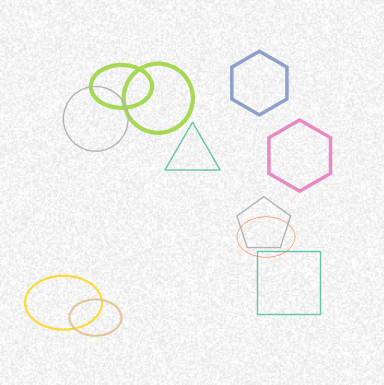[{"shape": "triangle", "thickness": 1, "radius": 0.41, "center": [0.5, 0.6]}, {"shape": "square", "thickness": 1, "radius": 0.41, "center": [0.749, 0.265]}, {"shape": "oval", "thickness": 0.5, "radius": 0.38, "center": [0.691, 0.384]}, {"shape": "hexagon", "thickness": 2.5, "radius": 0.41, "center": [0.674, 0.784]}, {"shape": "hexagon", "thickness": 2.5, "radius": 0.46, "center": [0.779, 0.596]}, {"shape": "circle", "thickness": 3, "radius": 0.45, "center": [0.411, 0.745]}, {"shape": "oval", "thickness": 3, "radius": 0.4, "center": [0.316, 0.776]}, {"shape": "oval", "thickness": 1.5, "radius": 0.5, "center": [0.165, 0.214]}, {"shape": "oval", "thickness": 1.5, "radius": 0.34, "center": [0.248, 0.175]}, {"shape": "pentagon", "thickness": 1, "radius": 0.37, "center": [0.685, 0.416]}, {"shape": "circle", "thickness": 1, "radius": 0.42, "center": [0.249, 0.691]}]